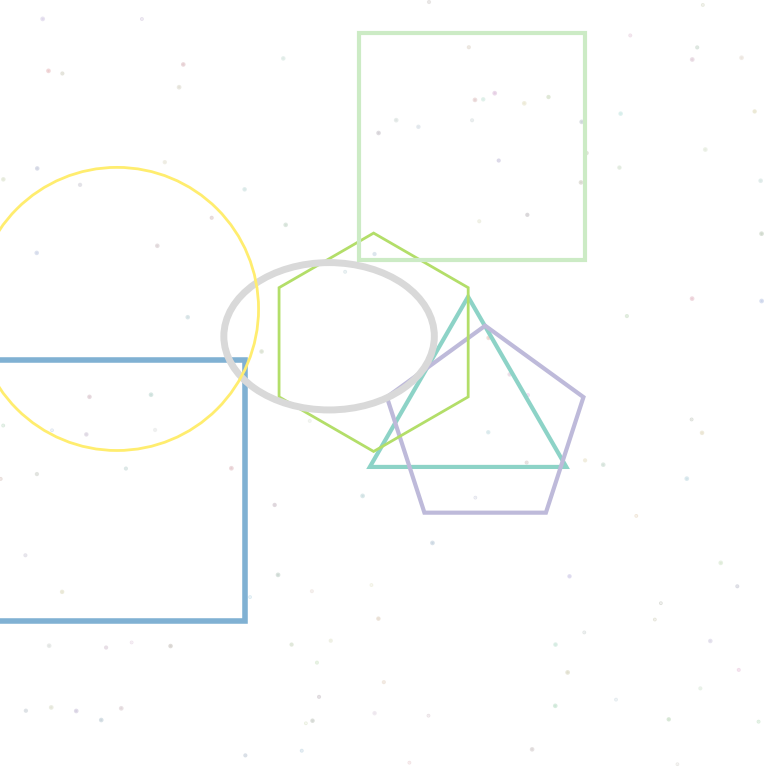[{"shape": "triangle", "thickness": 1.5, "radius": 0.74, "center": [0.608, 0.467]}, {"shape": "pentagon", "thickness": 1.5, "radius": 0.67, "center": [0.63, 0.443]}, {"shape": "square", "thickness": 2, "radius": 0.85, "center": [0.149, 0.363]}, {"shape": "hexagon", "thickness": 1, "radius": 0.71, "center": [0.485, 0.555]}, {"shape": "oval", "thickness": 2.5, "radius": 0.68, "center": [0.427, 0.563]}, {"shape": "square", "thickness": 1.5, "radius": 0.74, "center": [0.613, 0.81]}, {"shape": "circle", "thickness": 1, "radius": 0.92, "center": [0.152, 0.599]}]